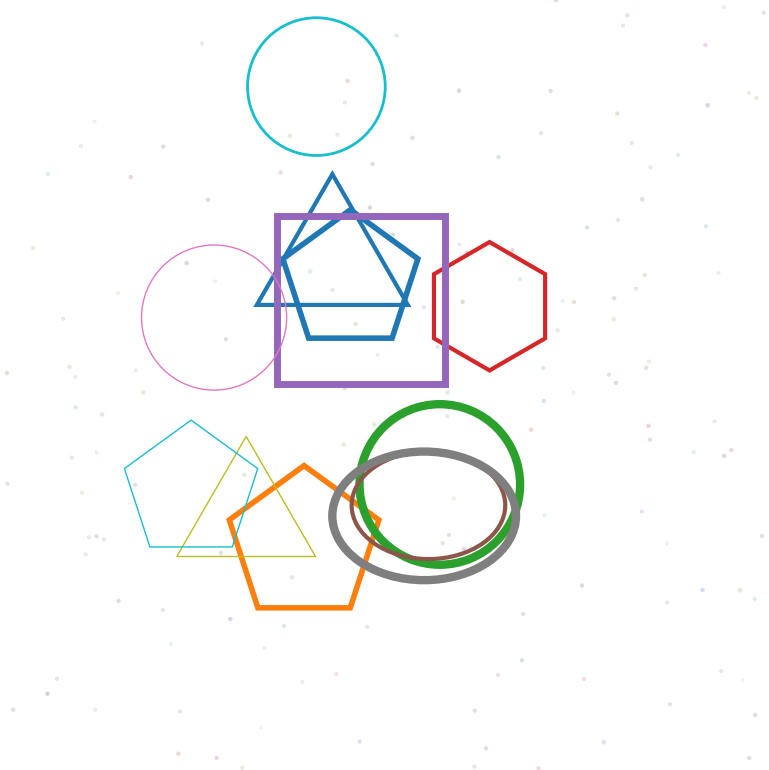[{"shape": "pentagon", "thickness": 2, "radius": 0.46, "center": [0.455, 0.635]}, {"shape": "triangle", "thickness": 1.5, "radius": 0.57, "center": [0.432, 0.661]}, {"shape": "pentagon", "thickness": 2, "radius": 0.51, "center": [0.395, 0.293]}, {"shape": "circle", "thickness": 3, "radius": 0.52, "center": [0.571, 0.371]}, {"shape": "hexagon", "thickness": 1.5, "radius": 0.42, "center": [0.636, 0.602]}, {"shape": "square", "thickness": 2.5, "radius": 0.55, "center": [0.469, 0.611]}, {"shape": "oval", "thickness": 1.5, "radius": 0.5, "center": [0.556, 0.344]}, {"shape": "circle", "thickness": 0.5, "radius": 0.47, "center": [0.278, 0.588]}, {"shape": "oval", "thickness": 3, "radius": 0.6, "center": [0.551, 0.33]}, {"shape": "triangle", "thickness": 0.5, "radius": 0.52, "center": [0.32, 0.329]}, {"shape": "pentagon", "thickness": 0.5, "radius": 0.46, "center": [0.248, 0.363]}, {"shape": "circle", "thickness": 1, "radius": 0.45, "center": [0.411, 0.888]}]